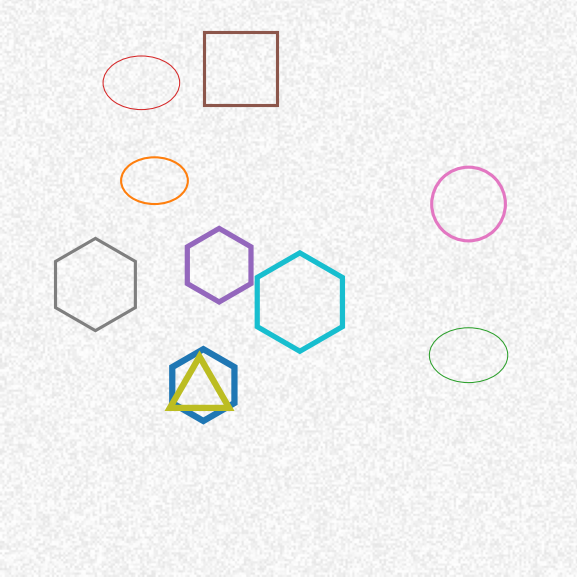[{"shape": "hexagon", "thickness": 3, "radius": 0.31, "center": [0.352, 0.332]}, {"shape": "oval", "thickness": 1, "radius": 0.29, "center": [0.268, 0.686]}, {"shape": "oval", "thickness": 0.5, "radius": 0.34, "center": [0.811, 0.384]}, {"shape": "oval", "thickness": 0.5, "radius": 0.33, "center": [0.245, 0.856]}, {"shape": "hexagon", "thickness": 2.5, "radius": 0.32, "center": [0.379, 0.54]}, {"shape": "square", "thickness": 1.5, "radius": 0.32, "center": [0.416, 0.881]}, {"shape": "circle", "thickness": 1.5, "radius": 0.32, "center": [0.811, 0.646]}, {"shape": "hexagon", "thickness": 1.5, "radius": 0.4, "center": [0.165, 0.506]}, {"shape": "triangle", "thickness": 3, "radius": 0.3, "center": [0.345, 0.322]}, {"shape": "hexagon", "thickness": 2.5, "radius": 0.43, "center": [0.519, 0.476]}]